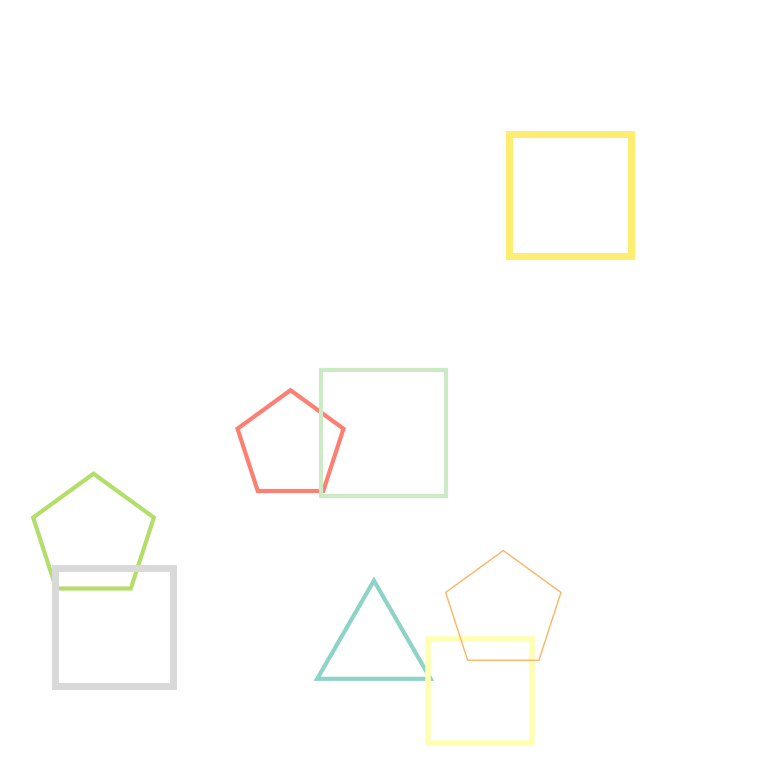[{"shape": "triangle", "thickness": 1.5, "radius": 0.42, "center": [0.486, 0.161]}, {"shape": "square", "thickness": 2, "radius": 0.34, "center": [0.623, 0.103]}, {"shape": "pentagon", "thickness": 1.5, "radius": 0.36, "center": [0.377, 0.421]}, {"shape": "pentagon", "thickness": 0.5, "radius": 0.39, "center": [0.654, 0.206]}, {"shape": "pentagon", "thickness": 1.5, "radius": 0.41, "center": [0.121, 0.302]}, {"shape": "square", "thickness": 2.5, "radius": 0.38, "center": [0.148, 0.185]}, {"shape": "square", "thickness": 1.5, "radius": 0.41, "center": [0.498, 0.438]}, {"shape": "square", "thickness": 2.5, "radius": 0.4, "center": [0.74, 0.746]}]